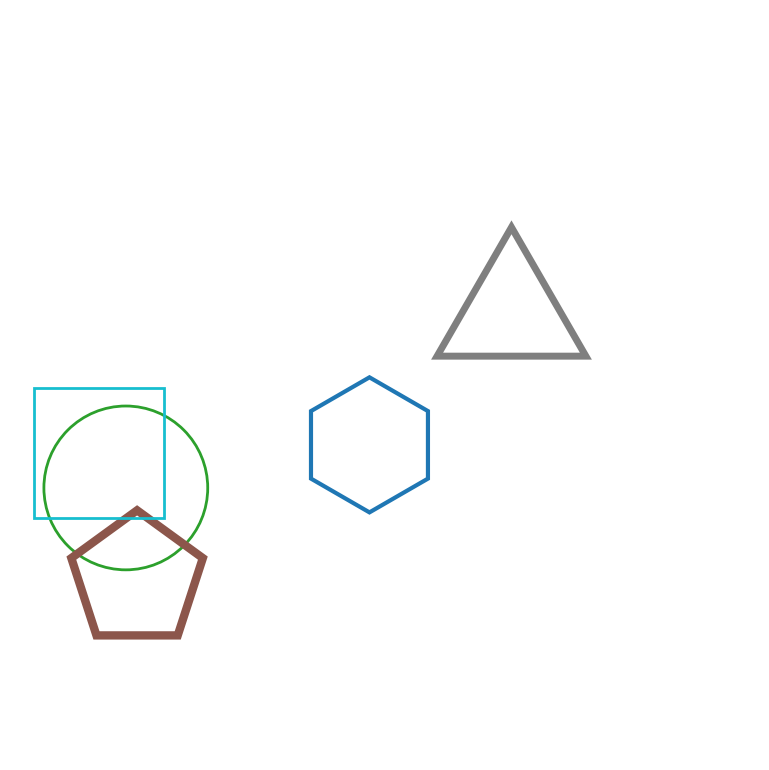[{"shape": "hexagon", "thickness": 1.5, "radius": 0.44, "center": [0.48, 0.422]}, {"shape": "circle", "thickness": 1, "radius": 0.53, "center": [0.163, 0.366]}, {"shape": "pentagon", "thickness": 3, "radius": 0.45, "center": [0.178, 0.247]}, {"shape": "triangle", "thickness": 2.5, "radius": 0.56, "center": [0.664, 0.593]}, {"shape": "square", "thickness": 1, "radius": 0.42, "center": [0.128, 0.412]}]